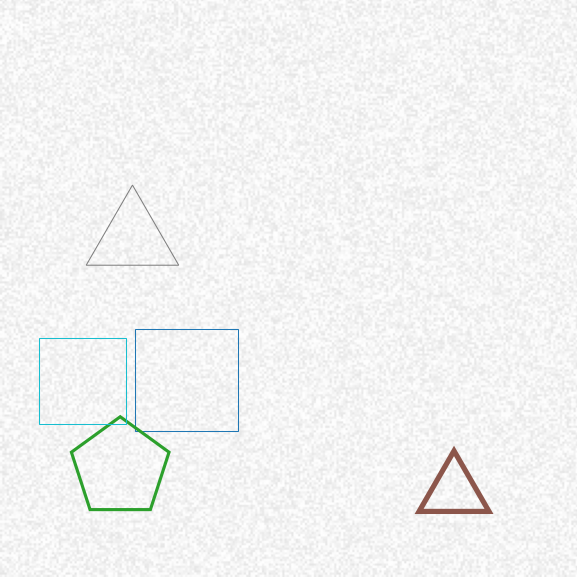[{"shape": "square", "thickness": 0.5, "radius": 0.44, "center": [0.323, 0.341]}, {"shape": "pentagon", "thickness": 1.5, "radius": 0.44, "center": [0.208, 0.189]}, {"shape": "triangle", "thickness": 2.5, "radius": 0.35, "center": [0.786, 0.149]}, {"shape": "triangle", "thickness": 0.5, "radius": 0.46, "center": [0.229, 0.586]}, {"shape": "square", "thickness": 0.5, "radius": 0.37, "center": [0.143, 0.339]}]